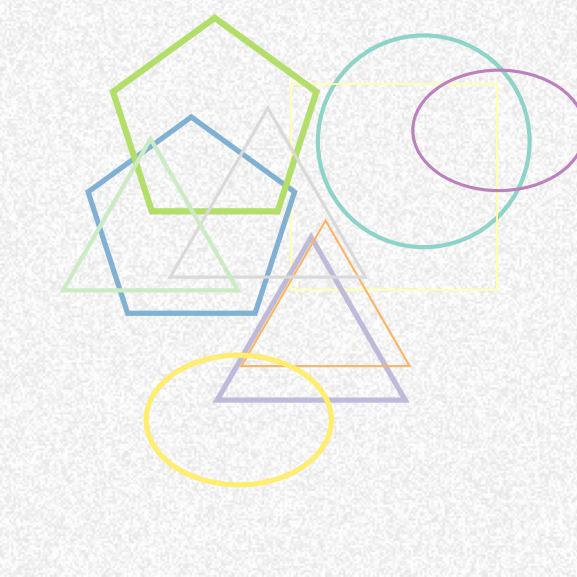[{"shape": "circle", "thickness": 2, "radius": 0.92, "center": [0.734, 0.754]}, {"shape": "square", "thickness": 1, "radius": 0.89, "center": [0.682, 0.675]}, {"shape": "triangle", "thickness": 2.5, "radius": 0.94, "center": [0.539, 0.4]}, {"shape": "pentagon", "thickness": 2.5, "radius": 0.94, "center": [0.331, 0.609]}, {"shape": "triangle", "thickness": 1, "radius": 0.84, "center": [0.564, 0.449]}, {"shape": "pentagon", "thickness": 3, "radius": 0.93, "center": [0.372, 0.783]}, {"shape": "triangle", "thickness": 1.5, "radius": 0.98, "center": [0.464, 0.617]}, {"shape": "oval", "thickness": 1.5, "radius": 0.74, "center": [0.864, 0.773]}, {"shape": "triangle", "thickness": 2, "radius": 0.87, "center": [0.261, 0.584]}, {"shape": "oval", "thickness": 2.5, "radius": 0.8, "center": [0.413, 0.272]}]